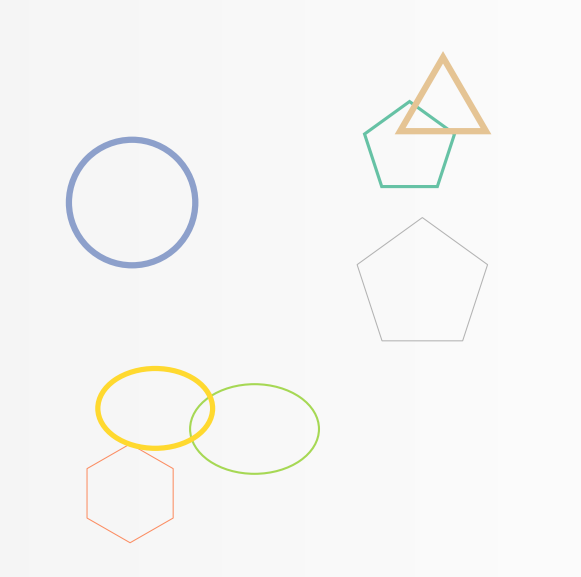[{"shape": "pentagon", "thickness": 1.5, "radius": 0.41, "center": [0.705, 0.742]}, {"shape": "hexagon", "thickness": 0.5, "radius": 0.43, "center": [0.224, 0.145]}, {"shape": "circle", "thickness": 3, "radius": 0.54, "center": [0.227, 0.648]}, {"shape": "oval", "thickness": 1, "radius": 0.55, "center": [0.438, 0.256]}, {"shape": "oval", "thickness": 2.5, "radius": 0.49, "center": [0.267, 0.292]}, {"shape": "triangle", "thickness": 3, "radius": 0.43, "center": [0.762, 0.815]}, {"shape": "pentagon", "thickness": 0.5, "radius": 0.59, "center": [0.727, 0.504]}]